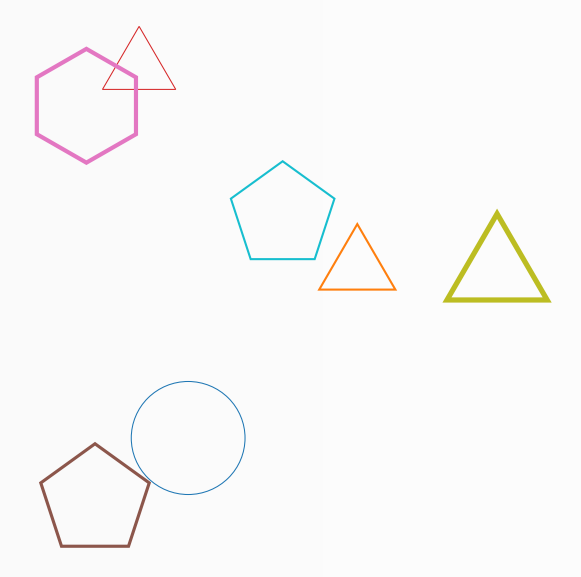[{"shape": "circle", "thickness": 0.5, "radius": 0.49, "center": [0.324, 0.241]}, {"shape": "triangle", "thickness": 1, "radius": 0.38, "center": [0.615, 0.535]}, {"shape": "triangle", "thickness": 0.5, "radius": 0.36, "center": [0.239, 0.881]}, {"shape": "pentagon", "thickness": 1.5, "radius": 0.49, "center": [0.163, 0.133]}, {"shape": "hexagon", "thickness": 2, "radius": 0.49, "center": [0.149, 0.816]}, {"shape": "triangle", "thickness": 2.5, "radius": 0.5, "center": [0.855, 0.529]}, {"shape": "pentagon", "thickness": 1, "radius": 0.47, "center": [0.486, 0.626]}]